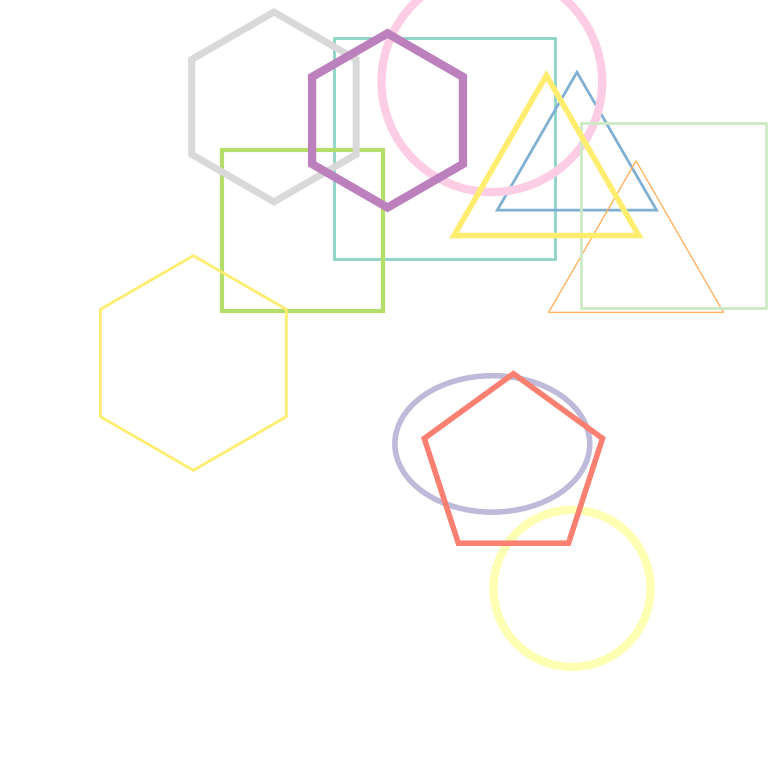[{"shape": "square", "thickness": 1, "radius": 0.72, "center": [0.577, 0.807]}, {"shape": "circle", "thickness": 3, "radius": 0.51, "center": [0.743, 0.236]}, {"shape": "oval", "thickness": 2, "radius": 0.63, "center": [0.639, 0.424]}, {"shape": "pentagon", "thickness": 2, "radius": 0.61, "center": [0.667, 0.393]}, {"shape": "triangle", "thickness": 1, "radius": 0.6, "center": [0.749, 0.787]}, {"shape": "triangle", "thickness": 0.5, "radius": 0.66, "center": [0.826, 0.66]}, {"shape": "square", "thickness": 1.5, "radius": 0.52, "center": [0.393, 0.701]}, {"shape": "circle", "thickness": 3, "radius": 0.72, "center": [0.639, 0.894]}, {"shape": "hexagon", "thickness": 2.5, "radius": 0.62, "center": [0.356, 0.861]}, {"shape": "hexagon", "thickness": 3, "radius": 0.57, "center": [0.503, 0.844]}, {"shape": "square", "thickness": 1, "radius": 0.6, "center": [0.875, 0.72]}, {"shape": "triangle", "thickness": 2, "radius": 0.69, "center": [0.71, 0.763]}, {"shape": "hexagon", "thickness": 1, "radius": 0.7, "center": [0.251, 0.529]}]